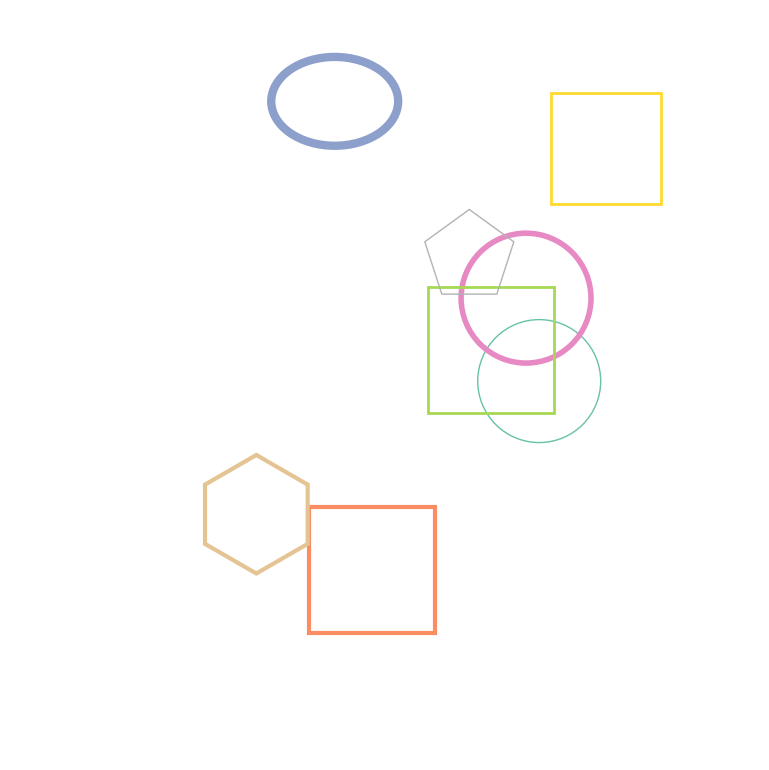[{"shape": "circle", "thickness": 0.5, "radius": 0.4, "center": [0.7, 0.505]}, {"shape": "square", "thickness": 1.5, "radius": 0.41, "center": [0.483, 0.26]}, {"shape": "oval", "thickness": 3, "radius": 0.41, "center": [0.435, 0.868]}, {"shape": "circle", "thickness": 2, "radius": 0.42, "center": [0.683, 0.613]}, {"shape": "square", "thickness": 1, "radius": 0.41, "center": [0.637, 0.546]}, {"shape": "square", "thickness": 1, "radius": 0.36, "center": [0.787, 0.807]}, {"shape": "hexagon", "thickness": 1.5, "radius": 0.38, "center": [0.333, 0.332]}, {"shape": "pentagon", "thickness": 0.5, "radius": 0.3, "center": [0.609, 0.667]}]